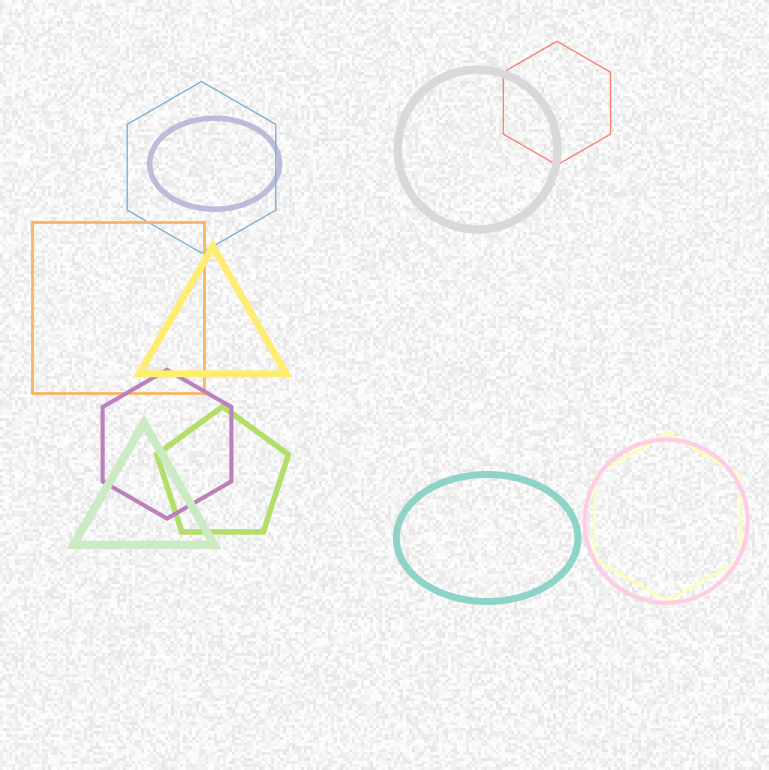[{"shape": "oval", "thickness": 2.5, "radius": 0.59, "center": [0.633, 0.301]}, {"shape": "hexagon", "thickness": 1, "radius": 0.55, "center": [0.867, 0.328]}, {"shape": "oval", "thickness": 2, "radius": 0.42, "center": [0.279, 0.787]}, {"shape": "hexagon", "thickness": 0.5, "radius": 0.4, "center": [0.723, 0.866]}, {"shape": "hexagon", "thickness": 0.5, "radius": 0.56, "center": [0.262, 0.783]}, {"shape": "square", "thickness": 1, "radius": 0.56, "center": [0.153, 0.6]}, {"shape": "pentagon", "thickness": 2, "radius": 0.45, "center": [0.289, 0.382]}, {"shape": "circle", "thickness": 1.5, "radius": 0.53, "center": [0.865, 0.323]}, {"shape": "circle", "thickness": 3, "radius": 0.52, "center": [0.62, 0.806]}, {"shape": "hexagon", "thickness": 1.5, "radius": 0.48, "center": [0.217, 0.423]}, {"shape": "triangle", "thickness": 3, "radius": 0.53, "center": [0.187, 0.345]}, {"shape": "triangle", "thickness": 2.5, "radius": 0.55, "center": [0.276, 0.57]}]